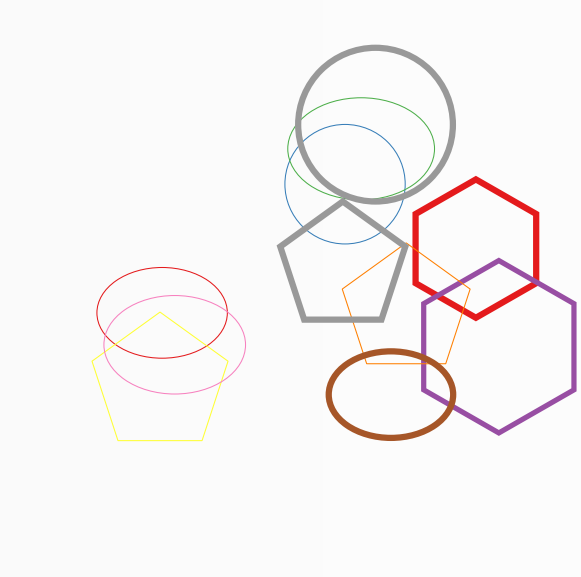[{"shape": "oval", "thickness": 0.5, "radius": 0.56, "center": [0.279, 0.457]}, {"shape": "hexagon", "thickness": 3, "radius": 0.6, "center": [0.819, 0.569]}, {"shape": "circle", "thickness": 0.5, "radius": 0.52, "center": [0.594, 0.68]}, {"shape": "oval", "thickness": 0.5, "radius": 0.63, "center": [0.621, 0.741]}, {"shape": "hexagon", "thickness": 2.5, "radius": 0.75, "center": [0.858, 0.399]}, {"shape": "pentagon", "thickness": 0.5, "radius": 0.58, "center": [0.699, 0.463]}, {"shape": "pentagon", "thickness": 0.5, "radius": 0.62, "center": [0.275, 0.336]}, {"shape": "oval", "thickness": 3, "radius": 0.54, "center": [0.673, 0.316]}, {"shape": "oval", "thickness": 0.5, "radius": 0.61, "center": [0.301, 0.402]}, {"shape": "circle", "thickness": 3, "radius": 0.67, "center": [0.646, 0.783]}, {"shape": "pentagon", "thickness": 3, "radius": 0.57, "center": [0.59, 0.537]}]